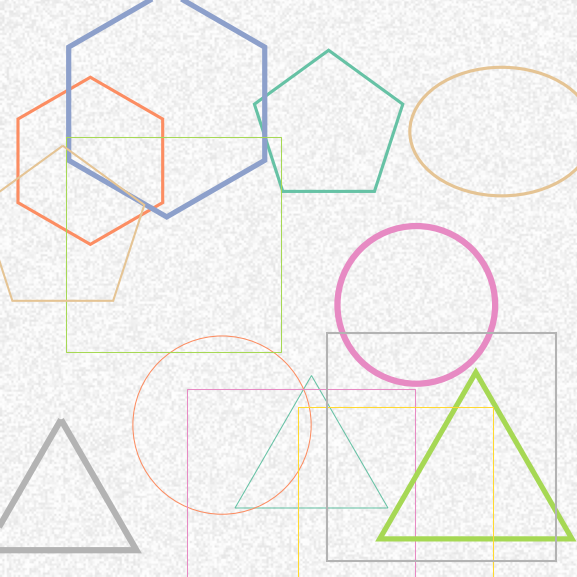[{"shape": "pentagon", "thickness": 1.5, "radius": 0.68, "center": [0.569, 0.777]}, {"shape": "triangle", "thickness": 0.5, "radius": 0.76, "center": [0.539, 0.196]}, {"shape": "circle", "thickness": 0.5, "radius": 0.77, "center": [0.384, 0.263]}, {"shape": "hexagon", "thickness": 1.5, "radius": 0.72, "center": [0.156, 0.721]}, {"shape": "hexagon", "thickness": 2.5, "radius": 0.98, "center": [0.289, 0.82]}, {"shape": "circle", "thickness": 3, "radius": 0.68, "center": [0.721, 0.471]}, {"shape": "square", "thickness": 0.5, "radius": 0.99, "center": [0.522, 0.128]}, {"shape": "triangle", "thickness": 2.5, "radius": 0.96, "center": [0.824, 0.162]}, {"shape": "square", "thickness": 0.5, "radius": 0.93, "center": [0.3, 0.575]}, {"shape": "square", "thickness": 0.5, "radius": 0.85, "center": [0.685, 0.124]}, {"shape": "pentagon", "thickness": 1, "radius": 0.74, "center": [0.109, 0.598]}, {"shape": "oval", "thickness": 1.5, "radius": 0.8, "center": [0.869, 0.771]}, {"shape": "triangle", "thickness": 3, "radius": 0.75, "center": [0.106, 0.122]}, {"shape": "square", "thickness": 1, "radius": 0.99, "center": [0.765, 0.225]}]